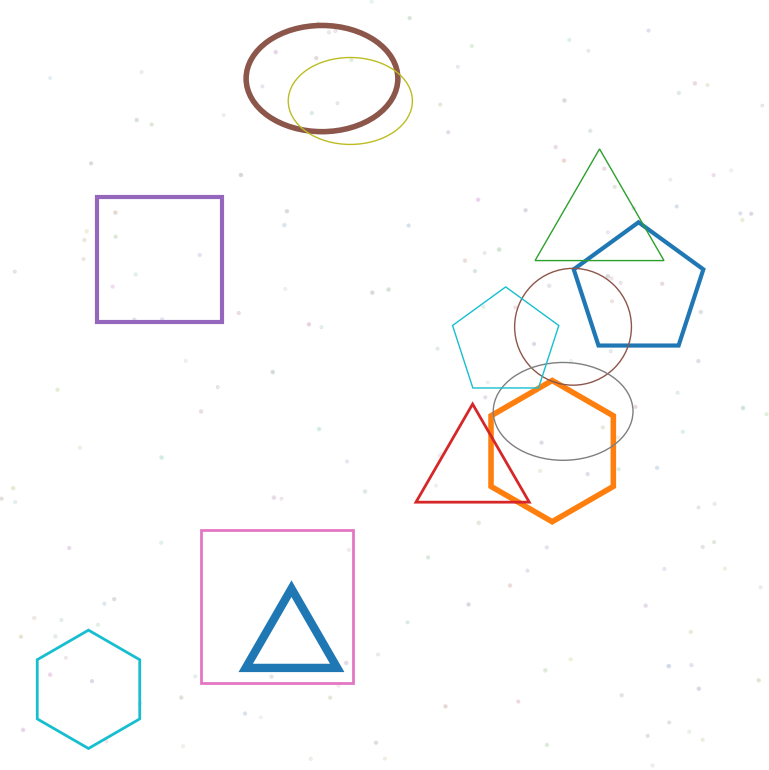[{"shape": "pentagon", "thickness": 1.5, "radius": 0.44, "center": [0.829, 0.623]}, {"shape": "triangle", "thickness": 3, "radius": 0.34, "center": [0.379, 0.167]}, {"shape": "hexagon", "thickness": 2, "radius": 0.46, "center": [0.717, 0.414]}, {"shape": "triangle", "thickness": 0.5, "radius": 0.48, "center": [0.779, 0.71]}, {"shape": "triangle", "thickness": 1, "radius": 0.42, "center": [0.614, 0.39]}, {"shape": "square", "thickness": 1.5, "radius": 0.4, "center": [0.207, 0.663]}, {"shape": "circle", "thickness": 0.5, "radius": 0.38, "center": [0.744, 0.576]}, {"shape": "oval", "thickness": 2, "radius": 0.49, "center": [0.418, 0.898]}, {"shape": "square", "thickness": 1, "radius": 0.5, "center": [0.36, 0.212]}, {"shape": "oval", "thickness": 0.5, "radius": 0.45, "center": [0.731, 0.466]}, {"shape": "oval", "thickness": 0.5, "radius": 0.4, "center": [0.455, 0.869]}, {"shape": "hexagon", "thickness": 1, "radius": 0.38, "center": [0.115, 0.105]}, {"shape": "pentagon", "thickness": 0.5, "radius": 0.36, "center": [0.657, 0.555]}]